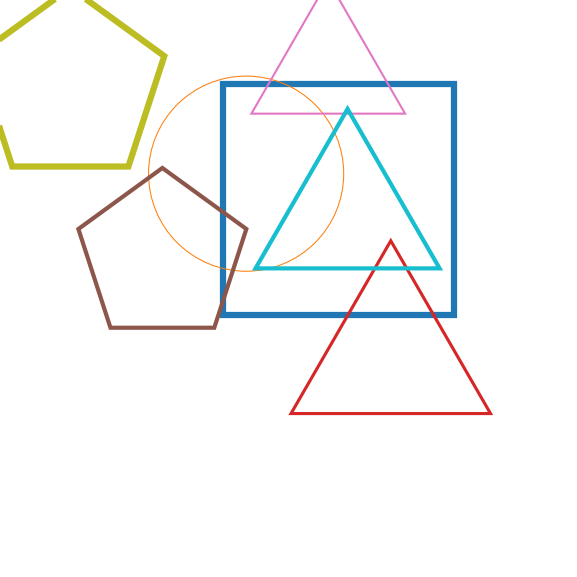[{"shape": "square", "thickness": 3, "radius": 1.0, "center": [0.586, 0.654]}, {"shape": "circle", "thickness": 0.5, "radius": 0.84, "center": [0.426, 0.698]}, {"shape": "triangle", "thickness": 1.5, "radius": 1.0, "center": [0.677, 0.383]}, {"shape": "pentagon", "thickness": 2, "radius": 0.76, "center": [0.281, 0.555]}, {"shape": "triangle", "thickness": 1, "radius": 0.77, "center": [0.568, 0.879]}, {"shape": "pentagon", "thickness": 3, "radius": 0.86, "center": [0.122, 0.849]}, {"shape": "triangle", "thickness": 2, "radius": 0.92, "center": [0.602, 0.626]}]